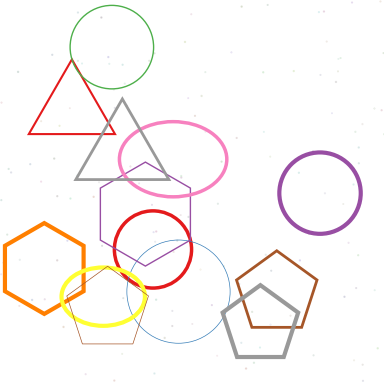[{"shape": "triangle", "thickness": 1.5, "radius": 0.65, "center": [0.187, 0.716]}, {"shape": "circle", "thickness": 2.5, "radius": 0.5, "center": [0.397, 0.352]}, {"shape": "circle", "thickness": 0.5, "radius": 0.67, "center": [0.464, 0.243]}, {"shape": "circle", "thickness": 1, "radius": 0.54, "center": [0.291, 0.878]}, {"shape": "hexagon", "thickness": 1, "radius": 0.68, "center": [0.378, 0.444]}, {"shape": "circle", "thickness": 3, "radius": 0.53, "center": [0.831, 0.498]}, {"shape": "hexagon", "thickness": 3, "radius": 0.59, "center": [0.115, 0.303]}, {"shape": "oval", "thickness": 3, "radius": 0.54, "center": [0.268, 0.229]}, {"shape": "pentagon", "thickness": 0.5, "radius": 0.56, "center": [0.28, 0.197]}, {"shape": "pentagon", "thickness": 2, "radius": 0.55, "center": [0.719, 0.239]}, {"shape": "oval", "thickness": 2.5, "radius": 0.7, "center": [0.45, 0.586]}, {"shape": "triangle", "thickness": 2, "radius": 0.7, "center": [0.318, 0.603]}, {"shape": "pentagon", "thickness": 3, "radius": 0.52, "center": [0.676, 0.156]}]